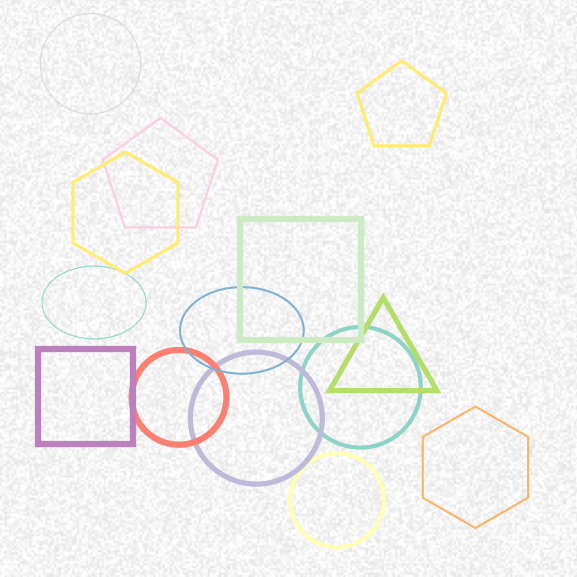[{"shape": "oval", "thickness": 0.5, "radius": 0.45, "center": [0.163, 0.475]}, {"shape": "circle", "thickness": 2, "radius": 0.52, "center": [0.624, 0.328]}, {"shape": "circle", "thickness": 2, "radius": 0.41, "center": [0.584, 0.133]}, {"shape": "circle", "thickness": 2.5, "radius": 0.57, "center": [0.444, 0.275]}, {"shape": "circle", "thickness": 3, "radius": 0.41, "center": [0.31, 0.311]}, {"shape": "oval", "thickness": 1, "radius": 0.54, "center": [0.419, 0.427]}, {"shape": "hexagon", "thickness": 1, "radius": 0.53, "center": [0.823, 0.19]}, {"shape": "triangle", "thickness": 2.5, "radius": 0.54, "center": [0.664, 0.376]}, {"shape": "pentagon", "thickness": 1, "radius": 0.52, "center": [0.278, 0.69]}, {"shape": "circle", "thickness": 0.5, "radius": 0.43, "center": [0.157, 0.889]}, {"shape": "square", "thickness": 3, "radius": 0.41, "center": [0.148, 0.313]}, {"shape": "square", "thickness": 3, "radius": 0.53, "center": [0.521, 0.516]}, {"shape": "hexagon", "thickness": 1.5, "radius": 0.53, "center": [0.217, 0.631]}, {"shape": "pentagon", "thickness": 1.5, "radius": 0.41, "center": [0.696, 0.813]}]